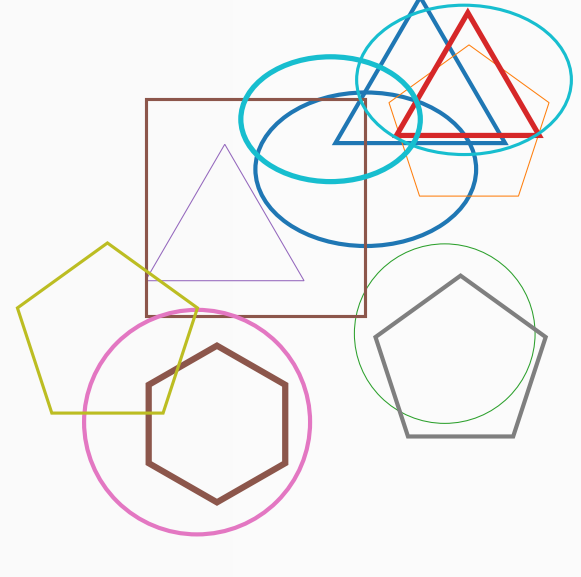[{"shape": "oval", "thickness": 2, "radius": 0.95, "center": [0.629, 0.706]}, {"shape": "triangle", "thickness": 2, "radius": 0.84, "center": [0.723, 0.836]}, {"shape": "pentagon", "thickness": 0.5, "radius": 0.72, "center": [0.807, 0.777]}, {"shape": "circle", "thickness": 0.5, "radius": 0.78, "center": [0.765, 0.421]}, {"shape": "triangle", "thickness": 2.5, "radius": 0.71, "center": [0.805, 0.835]}, {"shape": "triangle", "thickness": 0.5, "radius": 0.79, "center": [0.387, 0.592]}, {"shape": "hexagon", "thickness": 3, "radius": 0.68, "center": [0.373, 0.265]}, {"shape": "square", "thickness": 1.5, "radius": 0.94, "center": [0.44, 0.64]}, {"shape": "circle", "thickness": 2, "radius": 0.97, "center": [0.339, 0.268]}, {"shape": "pentagon", "thickness": 2, "radius": 0.77, "center": [0.792, 0.368]}, {"shape": "pentagon", "thickness": 1.5, "radius": 0.81, "center": [0.185, 0.416]}, {"shape": "oval", "thickness": 1.5, "radius": 0.92, "center": [0.798, 0.861]}, {"shape": "oval", "thickness": 2.5, "radius": 0.77, "center": [0.569, 0.793]}]